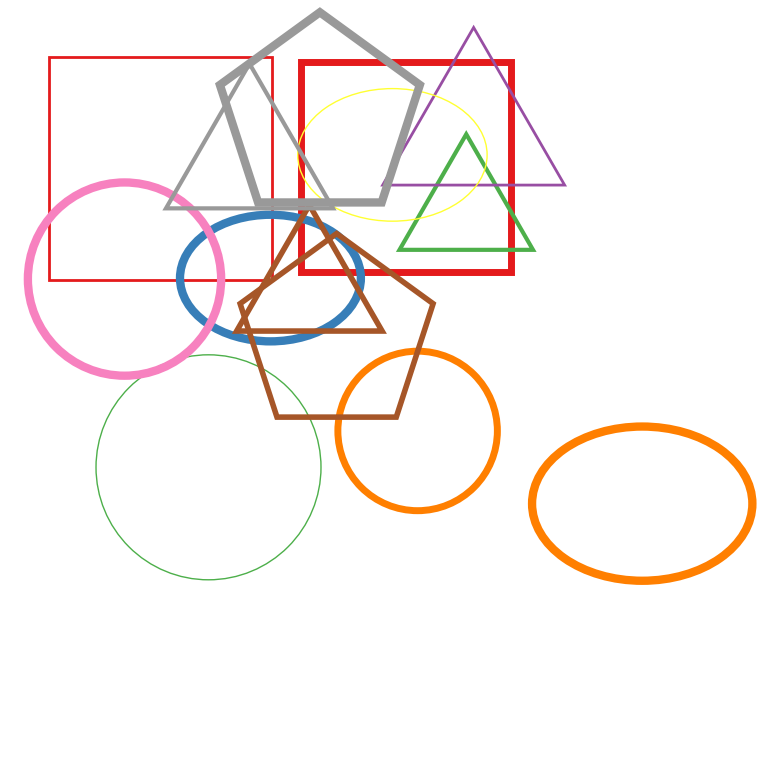[{"shape": "square", "thickness": 2.5, "radius": 0.68, "center": [0.527, 0.783]}, {"shape": "square", "thickness": 1, "radius": 0.72, "center": [0.208, 0.781]}, {"shape": "oval", "thickness": 3, "radius": 0.59, "center": [0.351, 0.639]}, {"shape": "circle", "thickness": 0.5, "radius": 0.73, "center": [0.271, 0.393]}, {"shape": "triangle", "thickness": 1.5, "radius": 0.5, "center": [0.606, 0.726]}, {"shape": "triangle", "thickness": 1, "radius": 0.68, "center": [0.615, 0.828]}, {"shape": "circle", "thickness": 2.5, "radius": 0.52, "center": [0.542, 0.44]}, {"shape": "oval", "thickness": 3, "radius": 0.72, "center": [0.834, 0.346]}, {"shape": "oval", "thickness": 0.5, "radius": 0.61, "center": [0.51, 0.799]}, {"shape": "triangle", "thickness": 2, "radius": 0.55, "center": [0.402, 0.625]}, {"shape": "pentagon", "thickness": 2, "radius": 0.66, "center": [0.437, 0.565]}, {"shape": "circle", "thickness": 3, "radius": 0.63, "center": [0.162, 0.638]}, {"shape": "pentagon", "thickness": 3, "radius": 0.68, "center": [0.415, 0.848]}, {"shape": "triangle", "thickness": 1.5, "radius": 0.63, "center": [0.324, 0.792]}]